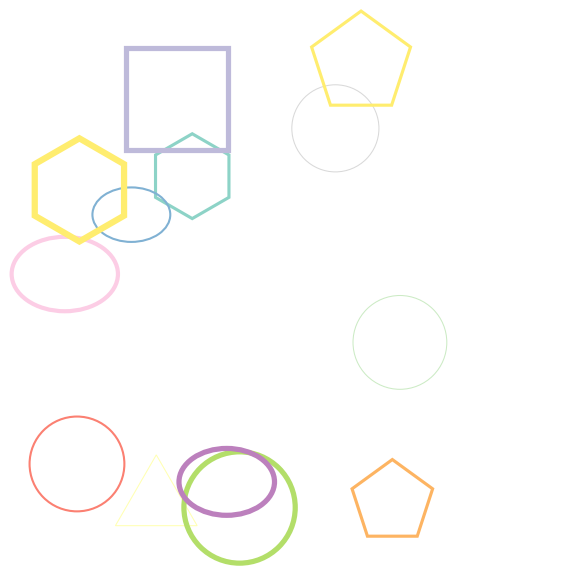[{"shape": "hexagon", "thickness": 1.5, "radius": 0.37, "center": [0.333, 0.694]}, {"shape": "triangle", "thickness": 0.5, "radius": 0.41, "center": [0.271, 0.13]}, {"shape": "square", "thickness": 2.5, "radius": 0.44, "center": [0.306, 0.827]}, {"shape": "circle", "thickness": 1, "radius": 0.41, "center": [0.133, 0.196]}, {"shape": "oval", "thickness": 1, "radius": 0.34, "center": [0.227, 0.627]}, {"shape": "pentagon", "thickness": 1.5, "radius": 0.37, "center": [0.679, 0.13]}, {"shape": "circle", "thickness": 2.5, "radius": 0.48, "center": [0.415, 0.12]}, {"shape": "oval", "thickness": 2, "radius": 0.46, "center": [0.112, 0.525]}, {"shape": "circle", "thickness": 0.5, "radius": 0.38, "center": [0.581, 0.777]}, {"shape": "oval", "thickness": 2.5, "radius": 0.41, "center": [0.393, 0.165]}, {"shape": "circle", "thickness": 0.5, "radius": 0.41, "center": [0.692, 0.406]}, {"shape": "hexagon", "thickness": 3, "radius": 0.45, "center": [0.137, 0.67]}, {"shape": "pentagon", "thickness": 1.5, "radius": 0.45, "center": [0.625, 0.89]}]